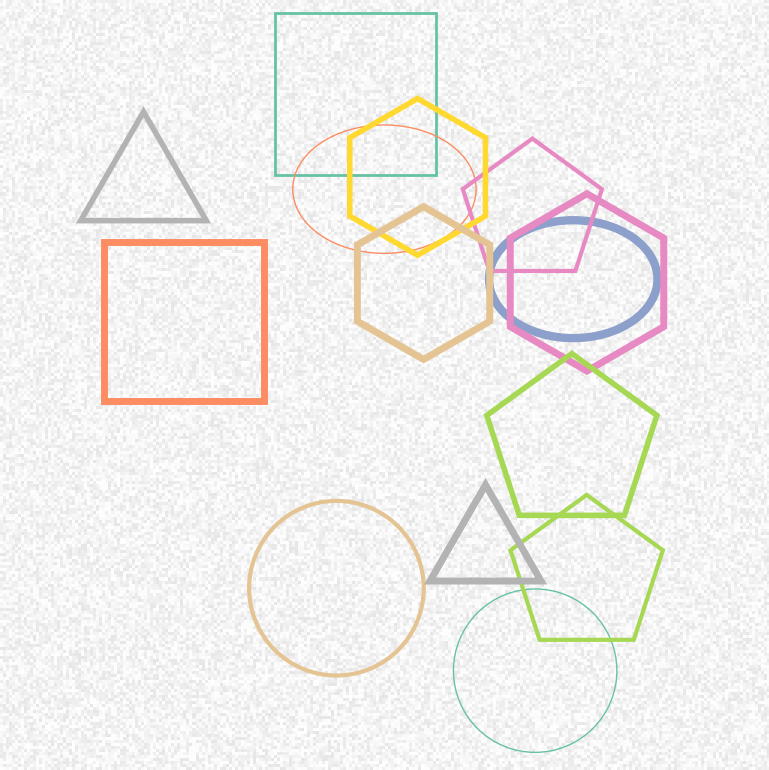[{"shape": "circle", "thickness": 0.5, "radius": 0.53, "center": [0.695, 0.129]}, {"shape": "square", "thickness": 1, "radius": 0.53, "center": [0.462, 0.878]}, {"shape": "oval", "thickness": 0.5, "radius": 0.6, "center": [0.499, 0.754]}, {"shape": "square", "thickness": 2.5, "radius": 0.52, "center": [0.239, 0.583]}, {"shape": "oval", "thickness": 3, "radius": 0.55, "center": [0.744, 0.637]}, {"shape": "hexagon", "thickness": 2.5, "radius": 0.58, "center": [0.762, 0.633]}, {"shape": "pentagon", "thickness": 1.5, "radius": 0.48, "center": [0.691, 0.725]}, {"shape": "pentagon", "thickness": 2, "radius": 0.58, "center": [0.743, 0.425]}, {"shape": "pentagon", "thickness": 1.5, "radius": 0.52, "center": [0.762, 0.253]}, {"shape": "hexagon", "thickness": 2, "radius": 0.51, "center": [0.542, 0.77]}, {"shape": "circle", "thickness": 1.5, "radius": 0.57, "center": [0.437, 0.236]}, {"shape": "hexagon", "thickness": 2.5, "radius": 0.5, "center": [0.55, 0.632]}, {"shape": "triangle", "thickness": 2, "radius": 0.47, "center": [0.186, 0.761]}, {"shape": "triangle", "thickness": 2.5, "radius": 0.42, "center": [0.631, 0.287]}]